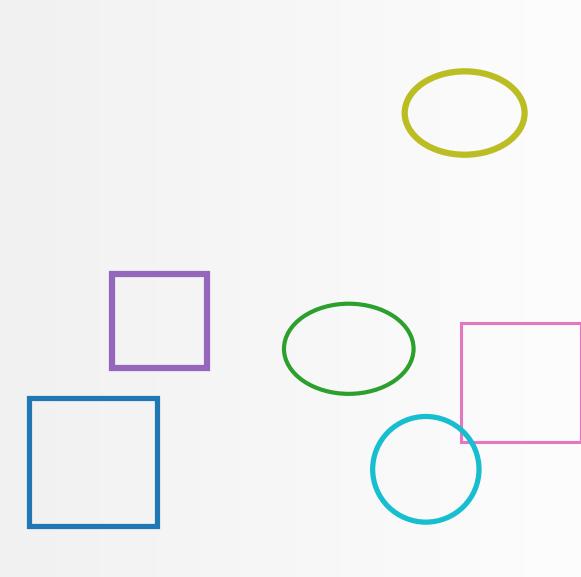[{"shape": "square", "thickness": 2.5, "radius": 0.55, "center": [0.16, 0.199]}, {"shape": "oval", "thickness": 2, "radius": 0.56, "center": [0.6, 0.395]}, {"shape": "square", "thickness": 3, "radius": 0.41, "center": [0.275, 0.444]}, {"shape": "square", "thickness": 1.5, "radius": 0.52, "center": [0.897, 0.336]}, {"shape": "oval", "thickness": 3, "radius": 0.52, "center": [0.799, 0.803]}, {"shape": "circle", "thickness": 2.5, "radius": 0.46, "center": [0.733, 0.186]}]